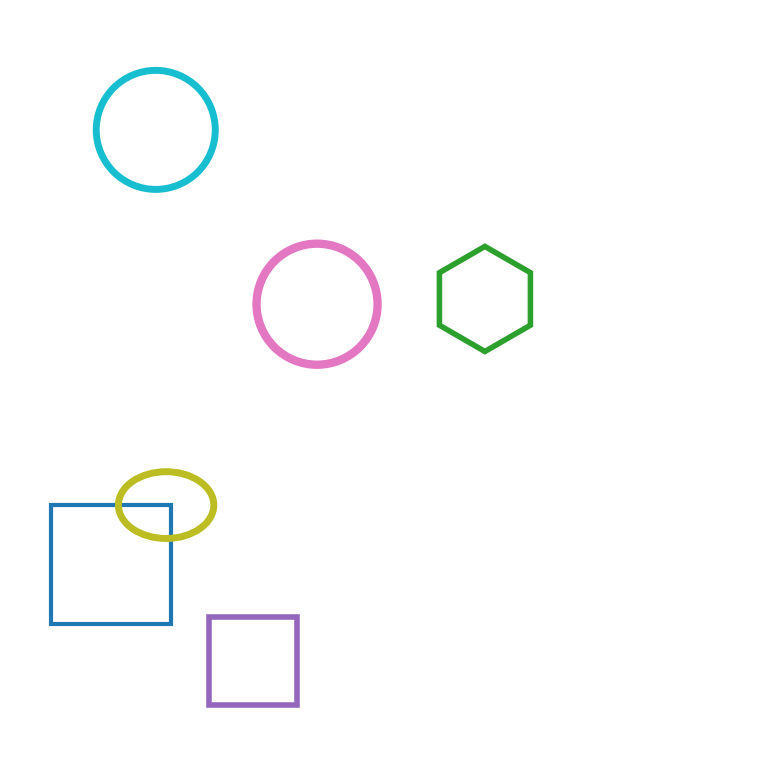[{"shape": "square", "thickness": 1.5, "radius": 0.39, "center": [0.144, 0.267]}, {"shape": "hexagon", "thickness": 2, "radius": 0.34, "center": [0.63, 0.612]}, {"shape": "square", "thickness": 2, "radius": 0.29, "center": [0.328, 0.142]}, {"shape": "circle", "thickness": 3, "radius": 0.39, "center": [0.412, 0.605]}, {"shape": "oval", "thickness": 2.5, "radius": 0.31, "center": [0.216, 0.344]}, {"shape": "circle", "thickness": 2.5, "radius": 0.39, "center": [0.202, 0.831]}]